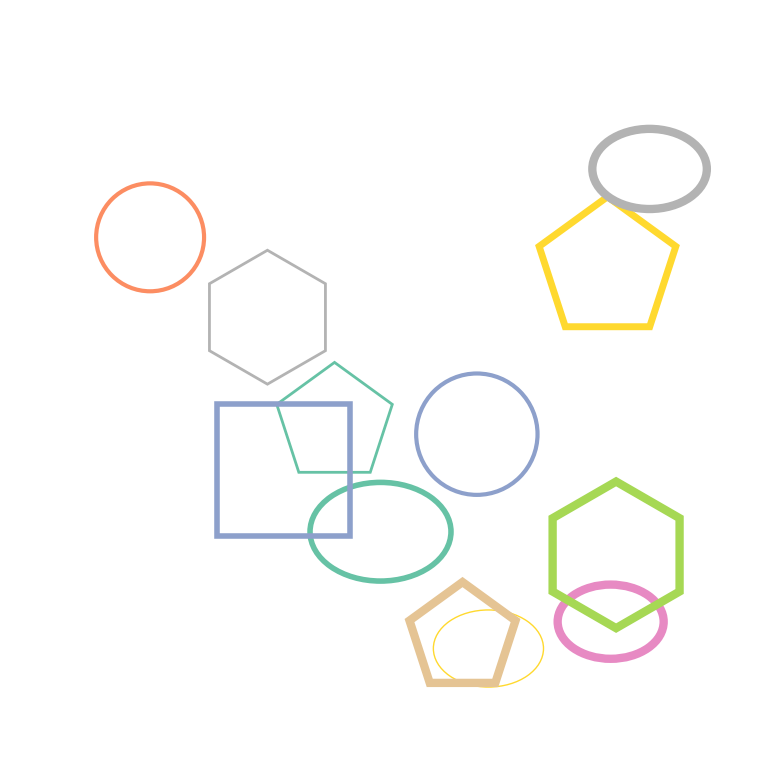[{"shape": "pentagon", "thickness": 1, "radius": 0.39, "center": [0.434, 0.45]}, {"shape": "oval", "thickness": 2, "radius": 0.46, "center": [0.494, 0.309]}, {"shape": "circle", "thickness": 1.5, "radius": 0.35, "center": [0.195, 0.692]}, {"shape": "circle", "thickness": 1.5, "radius": 0.39, "center": [0.619, 0.436]}, {"shape": "square", "thickness": 2, "radius": 0.43, "center": [0.368, 0.39]}, {"shape": "oval", "thickness": 3, "radius": 0.34, "center": [0.793, 0.193]}, {"shape": "hexagon", "thickness": 3, "radius": 0.48, "center": [0.8, 0.279]}, {"shape": "oval", "thickness": 0.5, "radius": 0.36, "center": [0.634, 0.158]}, {"shape": "pentagon", "thickness": 2.5, "radius": 0.47, "center": [0.789, 0.651]}, {"shape": "pentagon", "thickness": 3, "radius": 0.36, "center": [0.601, 0.172]}, {"shape": "oval", "thickness": 3, "radius": 0.37, "center": [0.844, 0.781]}, {"shape": "hexagon", "thickness": 1, "radius": 0.43, "center": [0.347, 0.588]}]